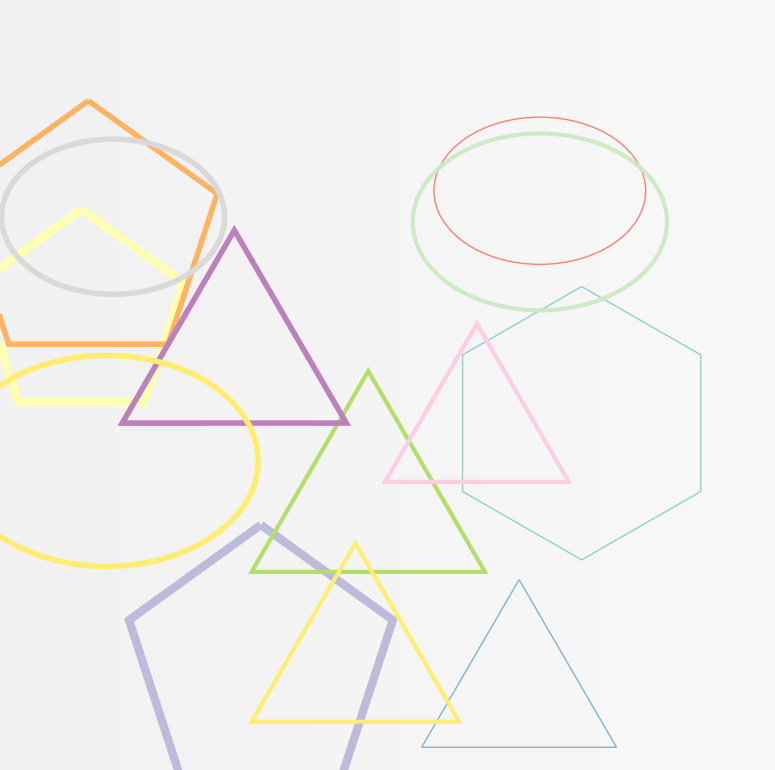[{"shape": "hexagon", "thickness": 0.5, "radius": 0.89, "center": [0.751, 0.45]}, {"shape": "pentagon", "thickness": 3, "radius": 0.69, "center": [0.105, 0.59]}, {"shape": "pentagon", "thickness": 3, "radius": 0.89, "center": [0.337, 0.139]}, {"shape": "oval", "thickness": 0.5, "radius": 0.68, "center": [0.697, 0.752]}, {"shape": "triangle", "thickness": 0.5, "radius": 0.73, "center": [0.67, 0.102]}, {"shape": "pentagon", "thickness": 2, "radius": 0.87, "center": [0.114, 0.694]}, {"shape": "triangle", "thickness": 1.5, "radius": 0.87, "center": [0.475, 0.344]}, {"shape": "triangle", "thickness": 1.5, "radius": 0.68, "center": [0.615, 0.443]}, {"shape": "oval", "thickness": 2, "radius": 0.72, "center": [0.146, 0.719]}, {"shape": "triangle", "thickness": 2, "radius": 0.83, "center": [0.302, 0.534]}, {"shape": "oval", "thickness": 1.5, "radius": 0.82, "center": [0.697, 0.712]}, {"shape": "oval", "thickness": 2, "radius": 0.98, "center": [0.137, 0.401]}, {"shape": "triangle", "thickness": 1.5, "radius": 0.77, "center": [0.459, 0.14]}]